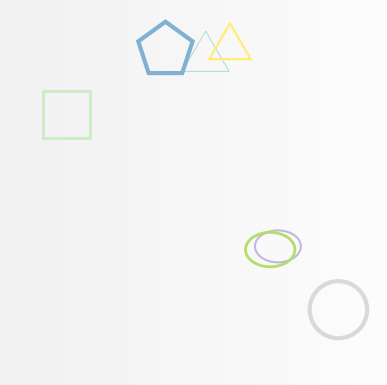[{"shape": "triangle", "thickness": 0.5, "radius": 0.35, "center": [0.531, 0.85]}, {"shape": "oval", "thickness": 1.5, "radius": 0.3, "center": [0.717, 0.36]}, {"shape": "pentagon", "thickness": 3, "radius": 0.37, "center": [0.427, 0.87]}, {"shape": "oval", "thickness": 2, "radius": 0.32, "center": [0.697, 0.352]}, {"shape": "circle", "thickness": 3, "radius": 0.37, "center": [0.873, 0.196]}, {"shape": "square", "thickness": 2, "radius": 0.3, "center": [0.172, 0.703]}, {"shape": "triangle", "thickness": 1.5, "radius": 0.31, "center": [0.593, 0.877]}]